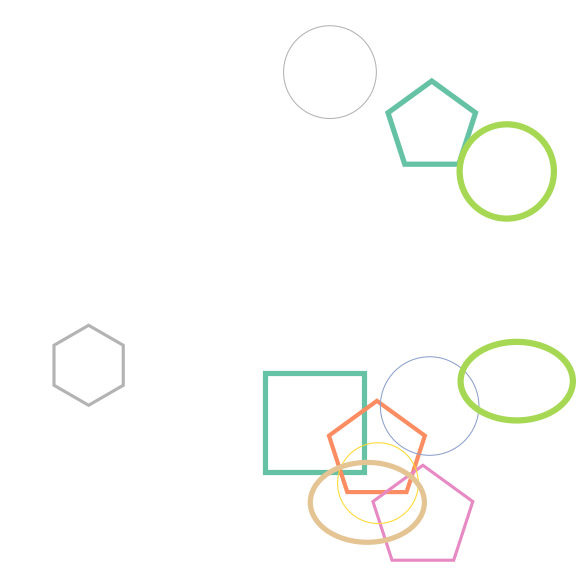[{"shape": "pentagon", "thickness": 2.5, "radius": 0.4, "center": [0.748, 0.779]}, {"shape": "square", "thickness": 2.5, "radius": 0.43, "center": [0.544, 0.268]}, {"shape": "pentagon", "thickness": 2, "radius": 0.44, "center": [0.653, 0.218]}, {"shape": "circle", "thickness": 0.5, "radius": 0.43, "center": [0.744, 0.296]}, {"shape": "pentagon", "thickness": 1.5, "radius": 0.45, "center": [0.732, 0.103]}, {"shape": "oval", "thickness": 3, "radius": 0.49, "center": [0.895, 0.339]}, {"shape": "circle", "thickness": 3, "radius": 0.41, "center": [0.878, 0.702]}, {"shape": "circle", "thickness": 0.5, "radius": 0.35, "center": [0.654, 0.163]}, {"shape": "oval", "thickness": 2.5, "radius": 0.49, "center": [0.636, 0.129]}, {"shape": "hexagon", "thickness": 1.5, "radius": 0.35, "center": [0.153, 0.367]}, {"shape": "circle", "thickness": 0.5, "radius": 0.4, "center": [0.571, 0.874]}]